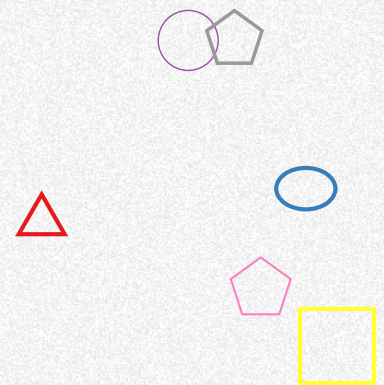[{"shape": "triangle", "thickness": 3, "radius": 0.34, "center": [0.108, 0.426]}, {"shape": "oval", "thickness": 3, "radius": 0.38, "center": [0.794, 0.51]}, {"shape": "circle", "thickness": 1, "radius": 0.39, "center": [0.489, 0.895]}, {"shape": "square", "thickness": 3, "radius": 0.48, "center": [0.875, 0.101]}, {"shape": "pentagon", "thickness": 1.5, "radius": 0.41, "center": [0.677, 0.25]}, {"shape": "pentagon", "thickness": 2.5, "radius": 0.38, "center": [0.609, 0.897]}]